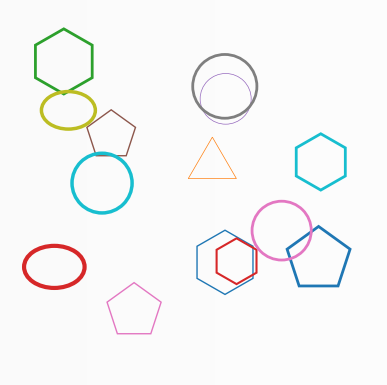[{"shape": "hexagon", "thickness": 1, "radius": 0.42, "center": [0.581, 0.319]}, {"shape": "pentagon", "thickness": 2, "radius": 0.43, "center": [0.822, 0.326]}, {"shape": "triangle", "thickness": 0.5, "radius": 0.36, "center": [0.548, 0.572]}, {"shape": "hexagon", "thickness": 2, "radius": 0.42, "center": [0.165, 0.84]}, {"shape": "hexagon", "thickness": 1.5, "radius": 0.3, "center": [0.61, 0.322]}, {"shape": "oval", "thickness": 3, "radius": 0.39, "center": [0.14, 0.307]}, {"shape": "circle", "thickness": 0.5, "radius": 0.33, "center": [0.582, 0.743]}, {"shape": "pentagon", "thickness": 1, "radius": 0.33, "center": [0.287, 0.649]}, {"shape": "circle", "thickness": 2, "radius": 0.38, "center": [0.727, 0.401]}, {"shape": "pentagon", "thickness": 1, "radius": 0.37, "center": [0.346, 0.193]}, {"shape": "circle", "thickness": 2, "radius": 0.41, "center": [0.58, 0.776]}, {"shape": "oval", "thickness": 2.5, "radius": 0.35, "center": [0.177, 0.713]}, {"shape": "hexagon", "thickness": 2, "radius": 0.37, "center": [0.828, 0.579]}, {"shape": "circle", "thickness": 2.5, "radius": 0.39, "center": [0.263, 0.524]}]